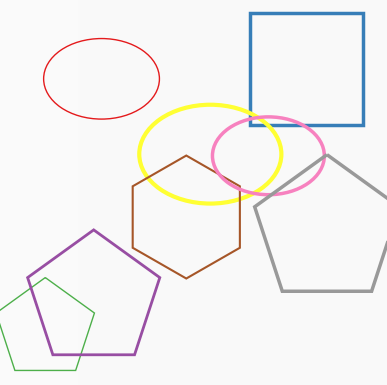[{"shape": "oval", "thickness": 1, "radius": 0.75, "center": [0.262, 0.795]}, {"shape": "square", "thickness": 2.5, "radius": 0.73, "center": [0.79, 0.821]}, {"shape": "pentagon", "thickness": 1, "radius": 0.67, "center": [0.117, 0.146]}, {"shape": "pentagon", "thickness": 2, "radius": 0.9, "center": [0.242, 0.224]}, {"shape": "oval", "thickness": 3, "radius": 0.92, "center": [0.543, 0.6]}, {"shape": "hexagon", "thickness": 1.5, "radius": 0.8, "center": [0.481, 0.436]}, {"shape": "oval", "thickness": 2.5, "radius": 0.72, "center": [0.693, 0.595]}, {"shape": "pentagon", "thickness": 2.5, "radius": 0.98, "center": [0.844, 0.402]}]